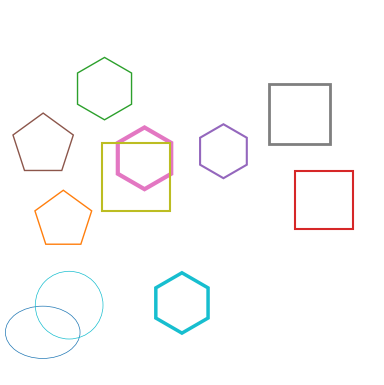[{"shape": "oval", "thickness": 0.5, "radius": 0.48, "center": [0.111, 0.137]}, {"shape": "pentagon", "thickness": 1, "radius": 0.39, "center": [0.164, 0.428]}, {"shape": "hexagon", "thickness": 1, "radius": 0.4, "center": [0.272, 0.77]}, {"shape": "square", "thickness": 1.5, "radius": 0.37, "center": [0.841, 0.48]}, {"shape": "hexagon", "thickness": 1.5, "radius": 0.35, "center": [0.58, 0.607]}, {"shape": "pentagon", "thickness": 1, "radius": 0.41, "center": [0.112, 0.624]}, {"shape": "hexagon", "thickness": 3, "radius": 0.4, "center": [0.375, 0.589]}, {"shape": "square", "thickness": 2, "radius": 0.39, "center": [0.778, 0.704]}, {"shape": "square", "thickness": 1.5, "radius": 0.44, "center": [0.353, 0.541]}, {"shape": "hexagon", "thickness": 2.5, "radius": 0.39, "center": [0.473, 0.213]}, {"shape": "circle", "thickness": 0.5, "radius": 0.44, "center": [0.18, 0.207]}]